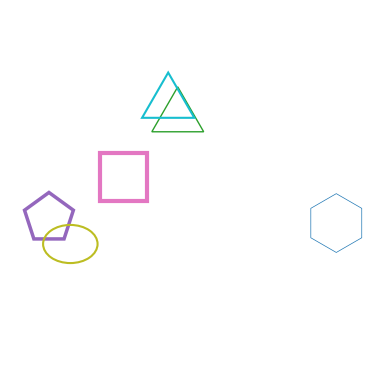[{"shape": "hexagon", "thickness": 0.5, "radius": 0.38, "center": [0.873, 0.421]}, {"shape": "triangle", "thickness": 1, "radius": 0.39, "center": [0.462, 0.697]}, {"shape": "pentagon", "thickness": 2.5, "radius": 0.33, "center": [0.127, 0.433]}, {"shape": "square", "thickness": 3, "radius": 0.31, "center": [0.321, 0.541]}, {"shape": "oval", "thickness": 1.5, "radius": 0.35, "center": [0.183, 0.366]}, {"shape": "triangle", "thickness": 1.5, "radius": 0.39, "center": [0.437, 0.733]}]